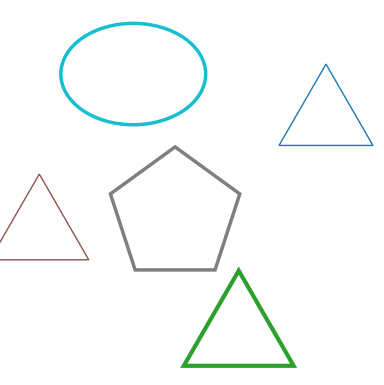[{"shape": "triangle", "thickness": 1, "radius": 0.7, "center": [0.847, 0.693]}, {"shape": "triangle", "thickness": 3, "radius": 0.82, "center": [0.62, 0.132]}, {"shape": "triangle", "thickness": 1, "radius": 0.74, "center": [0.102, 0.399]}, {"shape": "pentagon", "thickness": 2.5, "radius": 0.88, "center": [0.455, 0.442]}, {"shape": "oval", "thickness": 2.5, "radius": 0.94, "center": [0.346, 0.808]}]